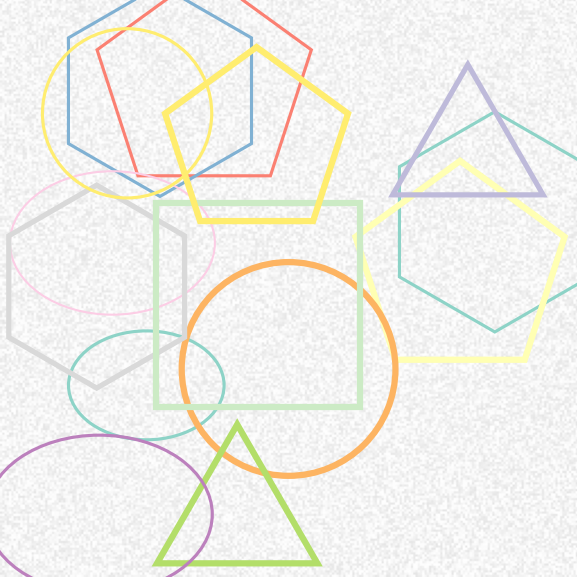[{"shape": "hexagon", "thickness": 1.5, "radius": 0.95, "center": [0.857, 0.615]}, {"shape": "oval", "thickness": 1.5, "radius": 0.67, "center": [0.253, 0.332]}, {"shape": "pentagon", "thickness": 3, "radius": 0.95, "center": [0.797, 0.53]}, {"shape": "triangle", "thickness": 2.5, "radius": 0.75, "center": [0.81, 0.737]}, {"shape": "pentagon", "thickness": 1.5, "radius": 0.98, "center": [0.354, 0.853]}, {"shape": "hexagon", "thickness": 1.5, "radius": 0.92, "center": [0.277, 0.842]}, {"shape": "circle", "thickness": 3, "radius": 0.93, "center": [0.5, 0.36]}, {"shape": "triangle", "thickness": 3, "radius": 0.8, "center": [0.411, 0.104]}, {"shape": "oval", "thickness": 1, "radius": 0.89, "center": [0.195, 0.578]}, {"shape": "hexagon", "thickness": 2.5, "radius": 0.88, "center": [0.167, 0.503]}, {"shape": "oval", "thickness": 1.5, "radius": 0.98, "center": [0.172, 0.108]}, {"shape": "square", "thickness": 3, "radius": 0.88, "center": [0.447, 0.471]}, {"shape": "pentagon", "thickness": 3, "radius": 0.83, "center": [0.444, 0.751]}, {"shape": "circle", "thickness": 1.5, "radius": 0.73, "center": [0.22, 0.803]}]